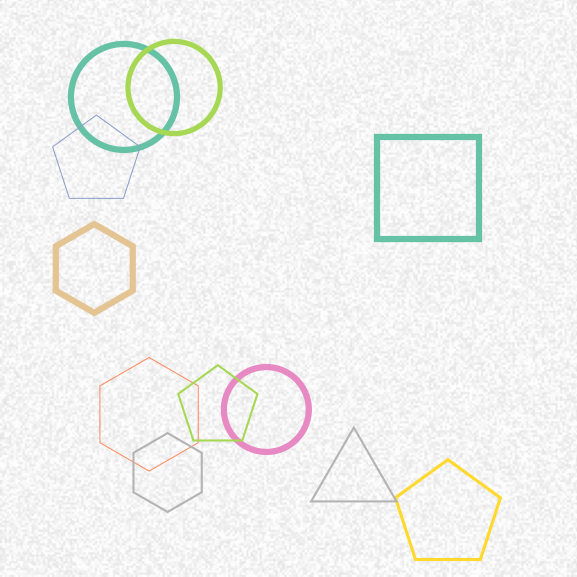[{"shape": "circle", "thickness": 3, "radius": 0.46, "center": [0.215, 0.831]}, {"shape": "square", "thickness": 3, "radius": 0.44, "center": [0.741, 0.673]}, {"shape": "hexagon", "thickness": 0.5, "radius": 0.49, "center": [0.258, 0.282]}, {"shape": "pentagon", "thickness": 0.5, "radius": 0.4, "center": [0.167, 0.72]}, {"shape": "circle", "thickness": 3, "radius": 0.37, "center": [0.461, 0.29]}, {"shape": "circle", "thickness": 2.5, "radius": 0.4, "center": [0.301, 0.848]}, {"shape": "pentagon", "thickness": 1, "radius": 0.36, "center": [0.377, 0.295]}, {"shape": "pentagon", "thickness": 1.5, "radius": 0.48, "center": [0.776, 0.108]}, {"shape": "hexagon", "thickness": 3, "radius": 0.38, "center": [0.163, 0.534]}, {"shape": "triangle", "thickness": 1, "radius": 0.43, "center": [0.613, 0.174]}, {"shape": "hexagon", "thickness": 1, "radius": 0.34, "center": [0.29, 0.181]}]